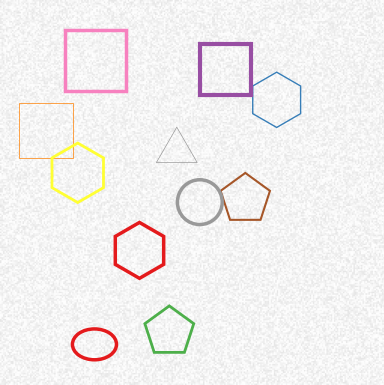[{"shape": "hexagon", "thickness": 2.5, "radius": 0.36, "center": [0.362, 0.35]}, {"shape": "oval", "thickness": 2.5, "radius": 0.29, "center": [0.245, 0.106]}, {"shape": "hexagon", "thickness": 1, "radius": 0.36, "center": [0.719, 0.741]}, {"shape": "pentagon", "thickness": 2, "radius": 0.33, "center": [0.44, 0.139]}, {"shape": "square", "thickness": 3, "radius": 0.33, "center": [0.585, 0.819]}, {"shape": "square", "thickness": 0.5, "radius": 0.35, "center": [0.119, 0.661]}, {"shape": "hexagon", "thickness": 2, "radius": 0.39, "center": [0.202, 0.551]}, {"shape": "pentagon", "thickness": 1.5, "radius": 0.34, "center": [0.637, 0.483]}, {"shape": "square", "thickness": 2.5, "radius": 0.39, "center": [0.248, 0.843]}, {"shape": "circle", "thickness": 2.5, "radius": 0.29, "center": [0.519, 0.475]}, {"shape": "triangle", "thickness": 0.5, "radius": 0.31, "center": [0.459, 0.608]}]